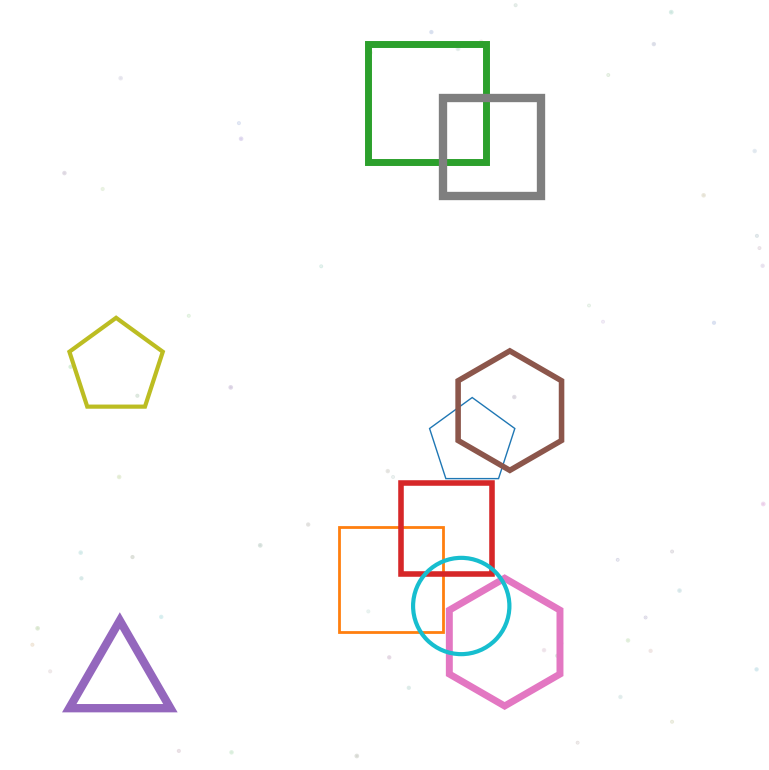[{"shape": "pentagon", "thickness": 0.5, "radius": 0.29, "center": [0.613, 0.426]}, {"shape": "square", "thickness": 1, "radius": 0.34, "center": [0.507, 0.247]}, {"shape": "square", "thickness": 2.5, "radius": 0.38, "center": [0.555, 0.866]}, {"shape": "square", "thickness": 2, "radius": 0.3, "center": [0.579, 0.313]}, {"shape": "triangle", "thickness": 3, "radius": 0.38, "center": [0.156, 0.118]}, {"shape": "hexagon", "thickness": 2, "radius": 0.39, "center": [0.662, 0.467]}, {"shape": "hexagon", "thickness": 2.5, "radius": 0.41, "center": [0.655, 0.166]}, {"shape": "square", "thickness": 3, "radius": 0.32, "center": [0.639, 0.809]}, {"shape": "pentagon", "thickness": 1.5, "radius": 0.32, "center": [0.151, 0.523]}, {"shape": "circle", "thickness": 1.5, "radius": 0.31, "center": [0.599, 0.213]}]